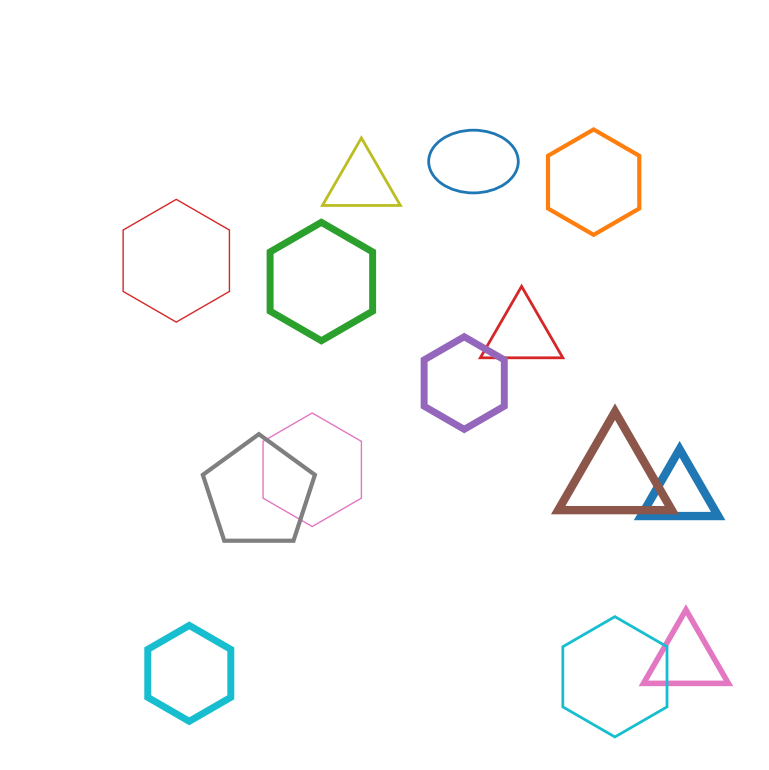[{"shape": "oval", "thickness": 1, "radius": 0.29, "center": [0.615, 0.79]}, {"shape": "triangle", "thickness": 3, "radius": 0.29, "center": [0.883, 0.359]}, {"shape": "hexagon", "thickness": 1.5, "radius": 0.34, "center": [0.771, 0.763]}, {"shape": "hexagon", "thickness": 2.5, "radius": 0.38, "center": [0.417, 0.634]}, {"shape": "triangle", "thickness": 1, "radius": 0.31, "center": [0.677, 0.566]}, {"shape": "hexagon", "thickness": 0.5, "radius": 0.4, "center": [0.229, 0.661]}, {"shape": "hexagon", "thickness": 2.5, "radius": 0.3, "center": [0.603, 0.503]}, {"shape": "triangle", "thickness": 3, "radius": 0.43, "center": [0.799, 0.38]}, {"shape": "hexagon", "thickness": 0.5, "radius": 0.37, "center": [0.405, 0.39]}, {"shape": "triangle", "thickness": 2, "radius": 0.32, "center": [0.891, 0.144]}, {"shape": "pentagon", "thickness": 1.5, "radius": 0.38, "center": [0.336, 0.36]}, {"shape": "triangle", "thickness": 1, "radius": 0.29, "center": [0.469, 0.762]}, {"shape": "hexagon", "thickness": 1, "radius": 0.39, "center": [0.799, 0.121]}, {"shape": "hexagon", "thickness": 2.5, "radius": 0.31, "center": [0.246, 0.125]}]